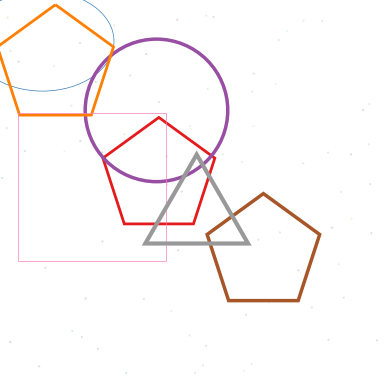[{"shape": "pentagon", "thickness": 2, "radius": 0.76, "center": [0.413, 0.542]}, {"shape": "oval", "thickness": 0.5, "radius": 0.93, "center": [0.11, 0.893]}, {"shape": "circle", "thickness": 2.5, "radius": 0.93, "center": [0.406, 0.713]}, {"shape": "pentagon", "thickness": 2, "radius": 0.79, "center": [0.144, 0.829]}, {"shape": "pentagon", "thickness": 2.5, "radius": 0.77, "center": [0.684, 0.343]}, {"shape": "square", "thickness": 0.5, "radius": 0.96, "center": [0.239, 0.514]}, {"shape": "triangle", "thickness": 3, "radius": 0.77, "center": [0.511, 0.445]}]